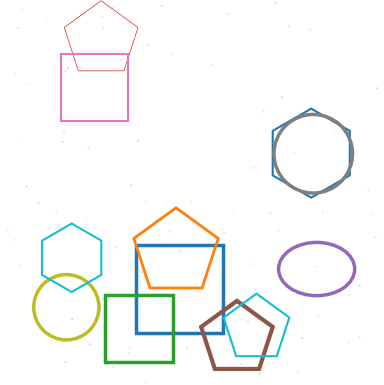[{"shape": "hexagon", "thickness": 1.5, "radius": 0.58, "center": [0.808, 0.602]}, {"shape": "square", "thickness": 2.5, "radius": 0.57, "center": [0.466, 0.249]}, {"shape": "pentagon", "thickness": 2, "radius": 0.58, "center": [0.457, 0.345]}, {"shape": "square", "thickness": 2.5, "radius": 0.44, "center": [0.36, 0.147]}, {"shape": "pentagon", "thickness": 0.5, "radius": 0.5, "center": [0.263, 0.897]}, {"shape": "oval", "thickness": 2.5, "radius": 0.49, "center": [0.822, 0.301]}, {"shape": "pentagon", "thickness": 3, "radius": 0.49, "center": [0.615, 0.121]}, {"shape": "square", "thickness": 1.5, "radius": 0.44, "center": [0.246, 0.773]}, {"shape": "circle", "thickness": 2.5, "radius": 0.51, "center": [0.814, 0.601]}, {"shape": "circle", "thickness": 2.5, "radius": 0.42, "center": [0.172, 0.202]}, {"shape": "hexagon", "thickness": 1.5, "radius": 0.44, "center": [0.186, 0.33]}, {"shape": "pentagon", "thickness": 1.5, "radius": 0.45, "center": [0.666, 0.147]}]